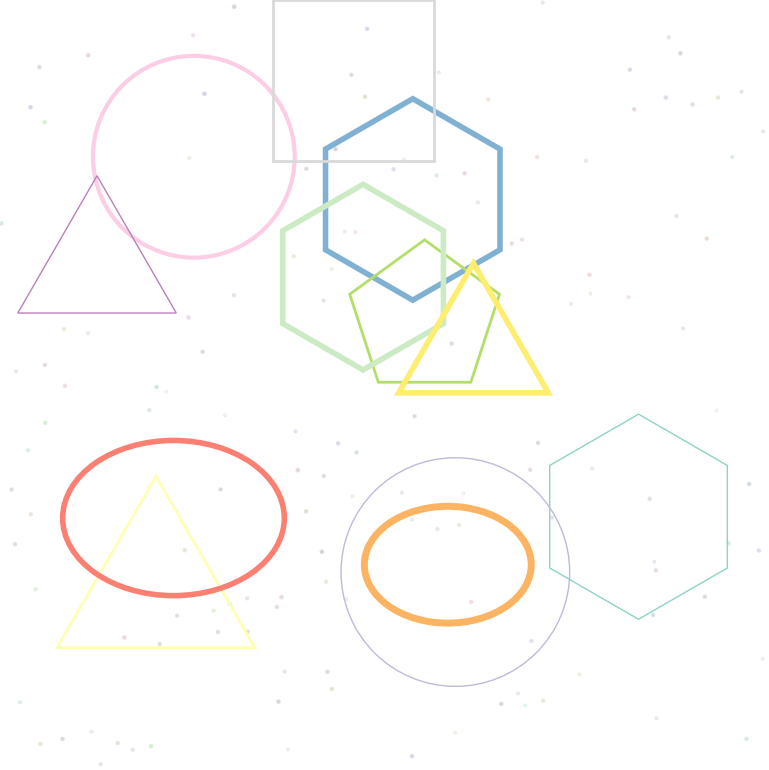[{"shape": "hexagon", "thickness": 0.5, "radius": 0.67, "center": [0.829, 0.329]}, {"shape": "triangle", "thickness": 1, "radius": 0.74, "center": [0.203, 0.233]}, {"shape": "circle", "thickness": 0.5, "radius": 0.74, "center": [0.591, 0.257]}, {"shape": "oval", "thickness": 2, "radius": 0.72, "center": [0.225, 0.327]}, {"shape": "hexagon", "thickness": 2, "radius": 0.65, "center": [0.536, 0.741]}, {"shape": "oval", "thickness": 2.5, "radius": 0.54, "center": [0.582, 0.267]}, {"shape": "pentagon", "thickness": 1, "radius": 0.51, "center": [0.551, 0.586]}, {"shape": "circle", "thickness": 1.5, "radius": 0.66, "center": [0.252, 0.796]}, {"shape": "square", "thickness": 1, "radius": 0.52, "center": [0.459, 0.896]}, {"shape": "triangle", "thickness": 0.5, "radius": 0.59, "center": [0.126, 0.653]}, {"shape": "hexagon", "thickness": 2, "radius": 0.6, "center": [0.472, 0.64]}, {"shape": "triangle", "thickness": 2, "radius": 0.56, "center": [0.615, 0.546]}]